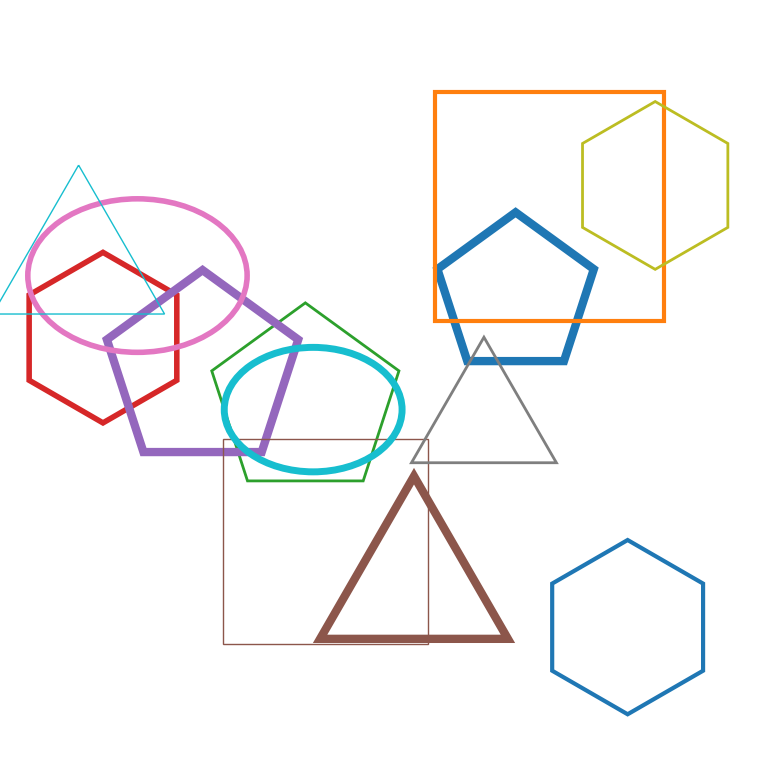[{"shape": "pentagon", "thickness": 3, "radius": 0.53, "center": [0.67, 0.617]}, {"shape": "hexagon", "thickness": 1.5, "radius": 0.57, "center": [0.815, 0.186]}, {"shape": "square", "thickness": 1.5, "radius": 0.74, "center": [0.714, 0.732]}, {"shape": "pentagon", "thickness": 1, "radius": 0.64, "center": [0.397, 0.479]}, {"shape": "hexagon", "thickness": 2, "radius": 0.55, "center": [0.134, 0.562]}, {"shape": "pentagon", "thickness": 3, "radius": 0.65, "center": [0.263, 0.519]}, {"shape": "triangle", "thickness": 3, "radius": 0.7, "center": [0.538, 0.241]}, {"shape": "square", "thickness": 0.5, "radius": 0.67, "center": [0.423, 0.297]}, {"shape": "oval", "thickness": 2, "radius": 0.71, "center": [0.179, 0.642]}, {"shape": "triangle", "thickness": 1, "radius": 0.54, "center": [0.628, 0.453]}, {"shape": "hexagon", "thickness": 1, "radius": 0.54, "center": [0.851, 0.759]}, {"shape": "triangle", "thickness": 0.5, "radius": 0.64, "center": [0.102, 0.657]}, {"shape": "oval", "thickness": 2.5, "radius": 0.58, "center": [0.407, 0.468]}]